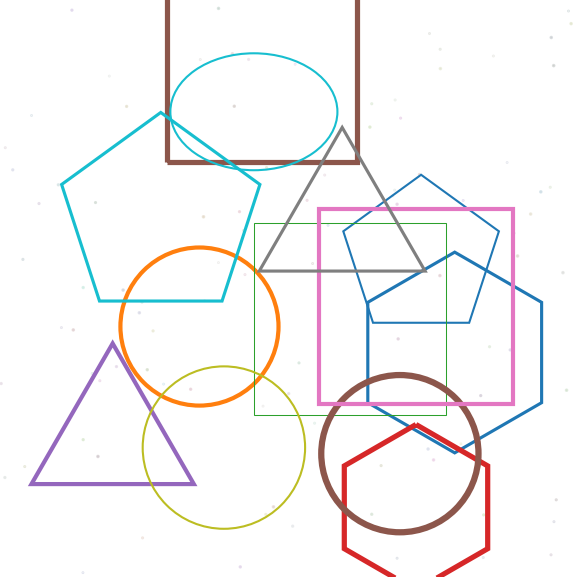[{"shape": "hexagon", "thickness": 1.5, "radius": 0.87, "center": [0.787, 0.389]}, {"shape": "pentagon", "thickness": 1, "radius": 0.71, "center": [0.729, 0.555]}, {"shape": "circle", "thickness": 2, "radius": 0.68, "center": [0.345, 0.434]}, {"shape": "square", "thickness": 0.5, "radius": 0.83, "center": [0.606, 0.446]}, {"shape": "hexagon", "thickness": 2.5, "radius": 0.72, "center": [0.72, 0.121]}, {"shape": "triangle", "thickness": 2, "radius": 0.81, "center": [0.195, 0.242]}, {"shape": "square", "thickness": 2.5, "radius": 0.82, "center": [0.454, 0.883]}, {"shape": "circle", "thickness": 3, "radius": 0.68, "center": [0.692, 0.214]}, {"shape": "square", "thickness": 2, "radius": 0.84, "center": [0.72, 0.469]}, {"shape": "triangle", "thickness": 1.5, "radius": 0.83, "center": [0.593, 0.613]}, {"shape": "circle", "thickness": 1, "radius": 0.7, "center": [0.388, 0.224]}, {"shape": "pentagon", "thickness": 1.5, "radius": 0.9, "center": [0.278, 0.624]}, {"shape": "oval", "thickness": 1, "radius": 0.72, "center": [0.44, 0.806]}]